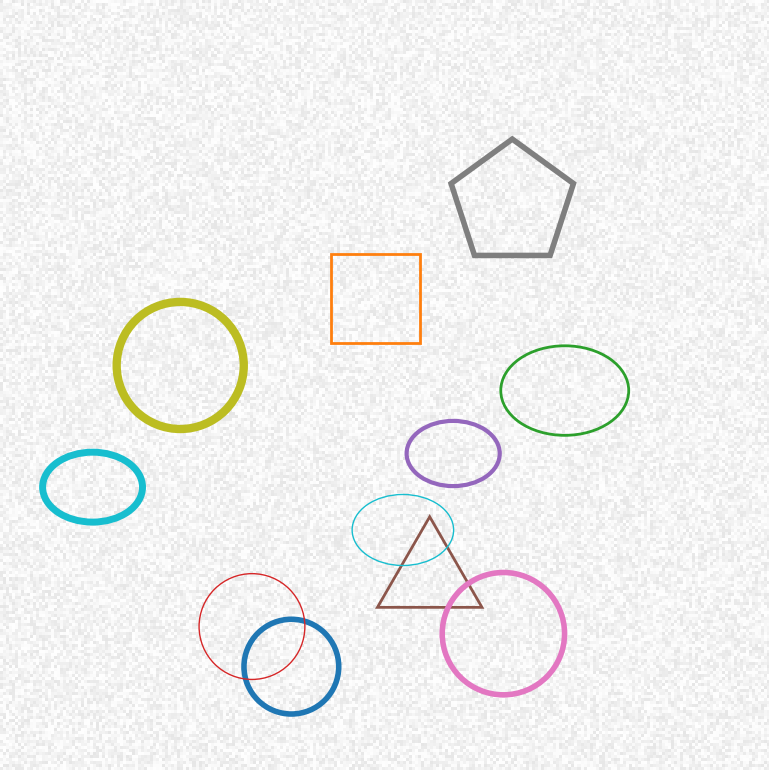[{"shape": "circle", "thickness": 2, "radius": 0.31, "center": [0.378, 0.134]}, {"shape": "square", "thickness": 1, "radius": 0.29, "center": [0.488, 0.612]}, {"shape": "oval", "thickness": 1, "radius": 0.42, "center": [0.733, 0.493]}, {"shape": "circle", "thickness": 0.5, "radius": 0.34, "center": [0.327, 0.186]}, {"shape": "oval", "thickness": 1.5, "radius": 0.3, "center": [0.589, 0.411]}, {"shape": "triangle", "thickness": 1, "radius": 0.39, "center": [0.558, 0.25]}, {"shape": "circle", "thickness": 2, "radius": 0.4, "center": [0.654, 0.177]}, {"shape": "pentagon", "thickness": 2, "radius": 0.42, "center": [0.665, 0.736]}, {"shape": "circle", "thickness": 3, "radius": 0.41, "center": [0.234, 0.525]}, {"shape": "oval", "thickness": 0.5, "radius": 0.33, "center": [0.523, 0.312]}, {"shape": "oval", "thickness": 2.5, "radius": 0.32, "center": [0.12, 0.367]}]